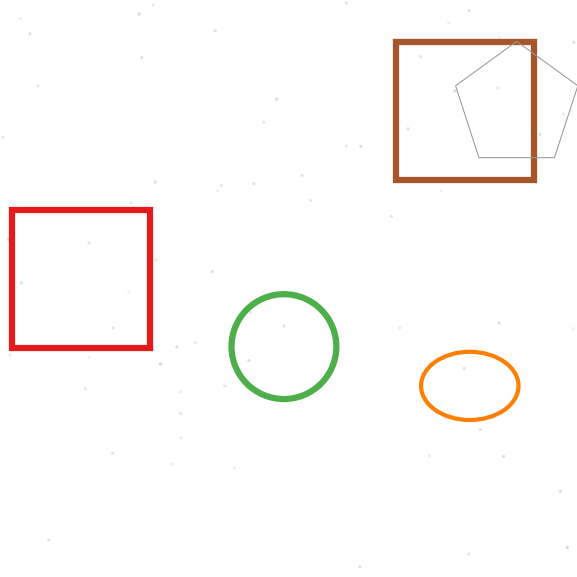[{"shape": "square", "thickness": 3, "radius": 0.6, "center": [0.14, 0.516]}, {"shape": "circle", "thickness": 3, "radius": 0.45, "center": [0.492, 0.399]}, {"shape": "oval", "thickness": 2, "radius": 0.42, "center": [0.813, 0.331]}, {"shape": "square", "thickness": 3, "radius": 0.59, "center": [0.805, 0.807]}, {"shape": "pentagon", "thickness": 0.5, "radius": 0.56, "center": [0.895, 0.816]}]